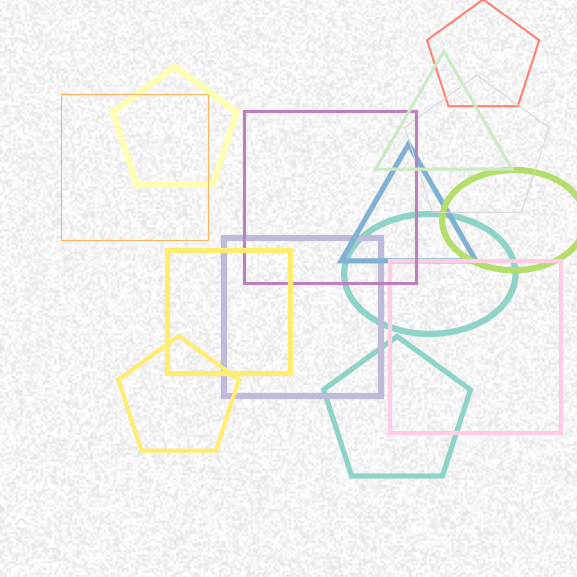[{"shape": "oval", "thickness": 3, "radius": 0.74, "center": [0.744, 0.525]}, {"shape": "pentagon", "thickness": 2.5, "radius": 0.67, "center": [0.687, 0.283]}, {"shape": "pentagon", "thickness": 3, "radius": 0.56, "center": [0.303, 0.771]}, {"shape": "square", "thickness": 3, "radius": 0.68, "center": [0.524, 0.451]}, {"shape": "pentagon", "thickness": 1, "radius": 0.51, "center": [0.837, 0.898]}, {"shape": "triangle", "thickness": 2.5, "radius": 0.67, "center": [0.707, 0.615]}, {"shape": "square", "thickness": 0.5, "radius": 0.64, "center": [0.232, 0.71]}, {"shape": "oval", "thickness": 3, "radius": 0.62, "center": [0.89, 0.618]}, {"shape": "square", "thickness": 2, "radius": 0.74, "center": [0.824, 0.398]}, {"shape": "pentagon", "thickness": 0.5, "radius": 0.66, "center": [0.826, 0.738]}, {"shape": "square", "thickness": 1.5, "radius": 0.74, "center": [0.572, 0.658]}, {"shape": "triangle", "thickness": 1.5, "radius": 0.68, "center": [0.768, 0.774]}, {"shape": "square", "thickness": 2.5, "radius": 0.54, "center": [0.396, 0.46]}, {"shape": "pentagon", "thickness": 2, "radius": 0.55, "center": [0.309, 0.308]}]